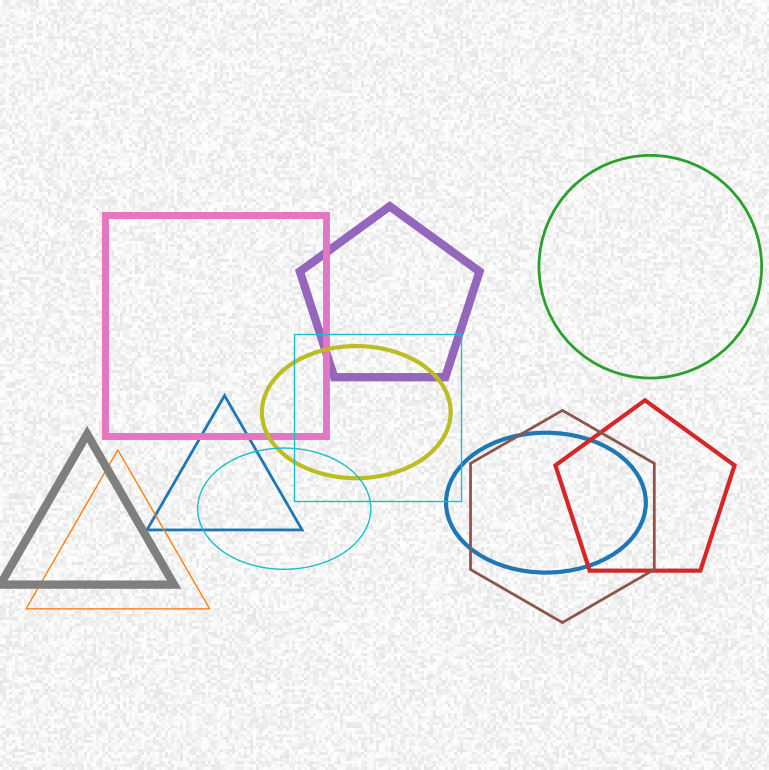[{"shape": "oval", "thickness": 1.5, "radius": 0.65, "center": [0.709, 0.347]}, {"shape": "triangle", "thickness": 1, "radius": 0.58, "center": [0.292, 0.37]}, {"shape": "triangle", "thickness": 0.5, "radius": 0.69, "center": [0.153, 0.278]}, {"shape": "circle", "thickness": 1, "radius": 0.72, "center": [0.845, 0.654]}, {"shape": "pentagon", "thickness": 1.5, "radius": 0.61, "center": [0.838, 0.358]}, {"shape": "pentagon", "thickness": 3, "radius": 0.61, "center": [0.506, 0.609]}, {"shape": "hexagon", "thickness": 1, "radius": 0.69, "center": [0.73, 0.329]}, {"shape": "square", "thickness": 2.5, "radius": 0.72, "center": [0.279, 0.578]}, {"shape": "triangle", "thickness": 3, "radius": 0.65, "center": [0.113, 0.306]}, {"shape": "oval", "thickness": 1.5, "radius": 0.61, "center": [0.463, 0.465]}, {"shape": "oval", "thickness": 0.5, "radius": 0.56, "center": [0.369, 0.339]}, {"shape": "square", "thickness": 0.5, "radius": 0.54, "center": [0.49, 0.458]}]